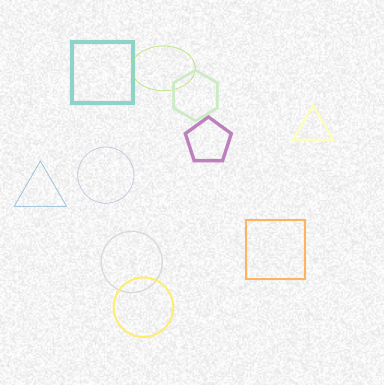[{"shape": "square", "thickness": 3, "radius": 0.39, "center": [0.267, 0.812]}, {"shape": "triangle", "thickness": 1.5, "radius": 0.3, "center": [0.813, 0.667]}, {"shape": "circle", "thickness": 0.5, "radius": 0.36, "center": [0.275, 0.545]}, {"shape": "triangle", "thickness": 0.5, "radius": 0.39, "center": [0.105, 0.503]}, {"shape": "square", "thickness": 1.5, "radius": 0.39, "center": [0.716, 0.352]}, {"shape": "oval", "thickness": 0.5, "radius": 0.42, "center": [0.424, 0.822]}, {"shape": "circle", "thickness": 1, "radius": 0.4, "center": [0.342, 0.319]}, {"shape": "pentagon", "thickness": 2.5, "radius": 0.31, "center": [0.541, 0.634]}, {"shape": "hexagon", "thickness": 2, "radius": 0.33, "center": [0.508, 0.752]}, {"shape": "circle", "thickness": 1.5, "radius": 0.39, "center": [0.373, 0.202]}]